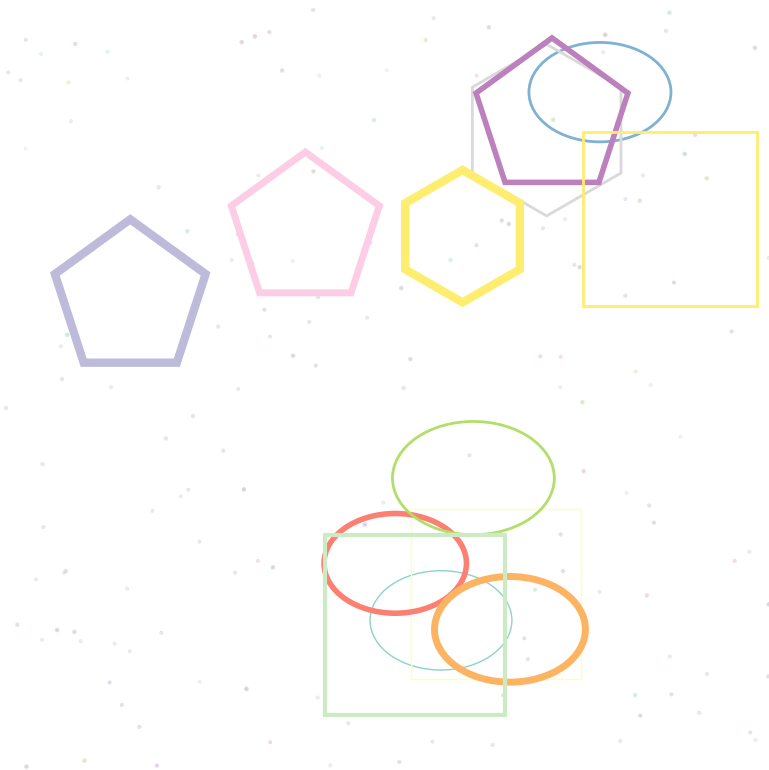[{"shape": "oval", "thickness": 0.5, "radius": 0.46, "center": [0.573, 0.194]}, {"shape": "square", "thickness": 0.5, "radius": 0.55, "center": [0.644, 0.229]}, {"shape": "pentagon", "thickness": 3, "radius": 0.51, "center": [0.169, 0.612]}, {"shape": "oval", "thickness": 2, "radius": 0.46, "center": [0.513, 0.268]}, {"shape": "oval", "thickness": 1, "radius": 0.46, "center": [0.779, 0.88]}, {"shape": "oval", "thickness": 2.5, "radius": 0.49, "center": [0.662, 0.183]}, {"shape": "oval", "thickness": 1, "radius": 0.53, "center": [0.615, 0.379]}, {"shape": "pentagon", "thickness": 2.5, "radius": 0.51, "center": [0.397, 0.701]}, {"shape": "hexagon", "thickness": 1, "radius": 0.56, "center": [0.71, 0.831]}, {"shape": "pentagon", "thickness": 2, "radius": 0.52, "center": [0.717, 0.847]}, {"shape": "square", "thickness": 1.5, "radius": 0.58, "center": [0.539, 0.189]}, {"shape": "hexagon", "thickness": 3, "radius": 0.43, "center": [0.601, 0.693]}, {"shape": "square", "thickness": 1, "radius": 0.57, "center": [0.87, 0.716]}]